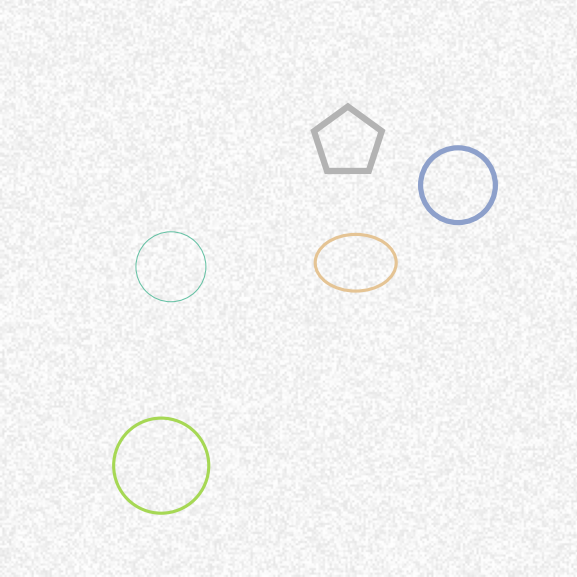[{"shape": "circle", "thickness": 0.5, "radius": 0.3, "center": [0.296, 0.537]}, {"shape": "circle", "thickness": 2.5, "radius": 0.32, "center": [0.793, 0.678]}, {"shape": "circle", "thickness": 1.5, "radius": 0.41, "center": [0.279, 0.193]}, {"shape": "oval", "thickness": 1.5, "radius": 0.35, "center": [0.616, 0.544]}, {"shape": "pentagon", "thickness": 3, "radius": 0.31, "center": [0.602, 0.753]}]